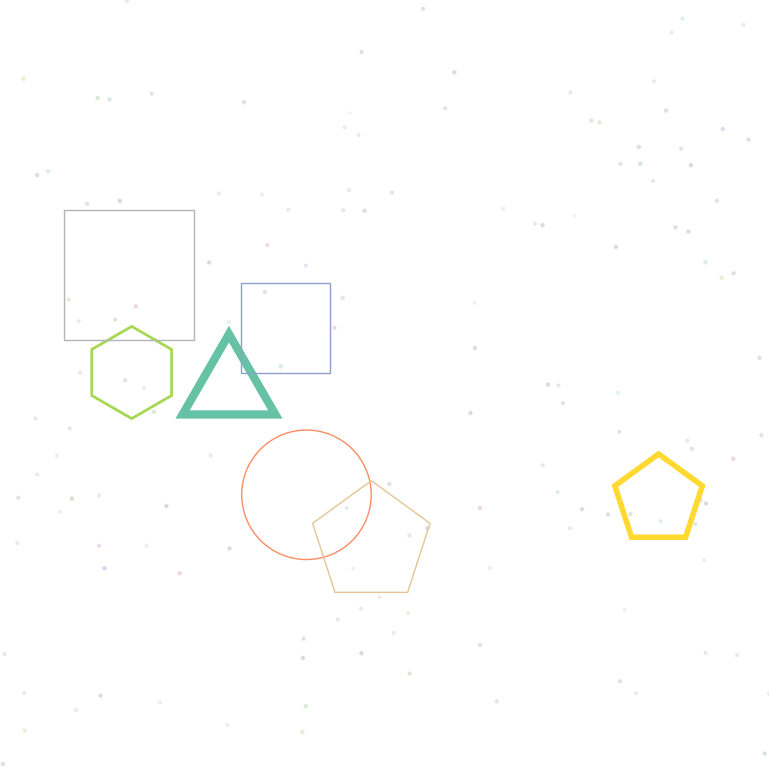[{"shape": "triangle", "thickness": 3, "radius": 0.35, "center": [0.297, 0.497]}, {"shape": "circle", "thickness": 0.5, "radius": 0.42, "center": [0.398, 0.357]}, {"shape": "square", "thickness": 0.5, "radius": 0.29, "center": [0.371, 0.574]}, {"shape": "hexagon", "thickness": 1, "radius": 0.3, "center": [0.171, 0.516]}, {"shape": "pentagon", "thickness": 2, "radius": 0.3, "center": [0.855, 0.351]}, {"shape": "pentagon", "thickness": 0.5, "radius": 0.4, "center": [0.482, 0.296]}, {"shape": "square", "thickness": 0.5, "radius": 0.42, "center": [0.168, 0.643]}]